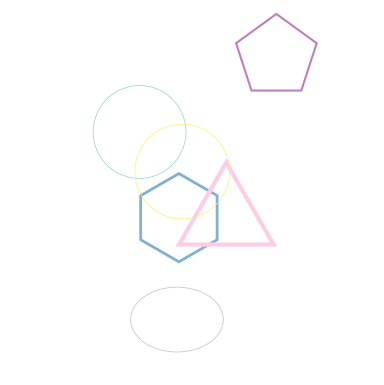[{"shape": "circle", "thickness": 0.5, "radius": 0.6, "center": [0.362, 0.657]}, {"shape": "oval", "thickness": 0.5, "radius": 0.6, "center": [0.46, 0.17]}, {"shape": "hexagon", "thickness": 2, "radius": 0.57, "center": [0.465, 0.435]}, {"shape": "triangle", "thickness": 3, "radius": 0.71, "center": [0.588, 0.436]}, {"shape": "pentagon", "thickness": 1.5, "radius": 0.55, "center": [0.718, 0.854]}, {"shape": "circle", "thickness": 0.5, "radius": 0.61, "center": [0.473, 0.554]}]